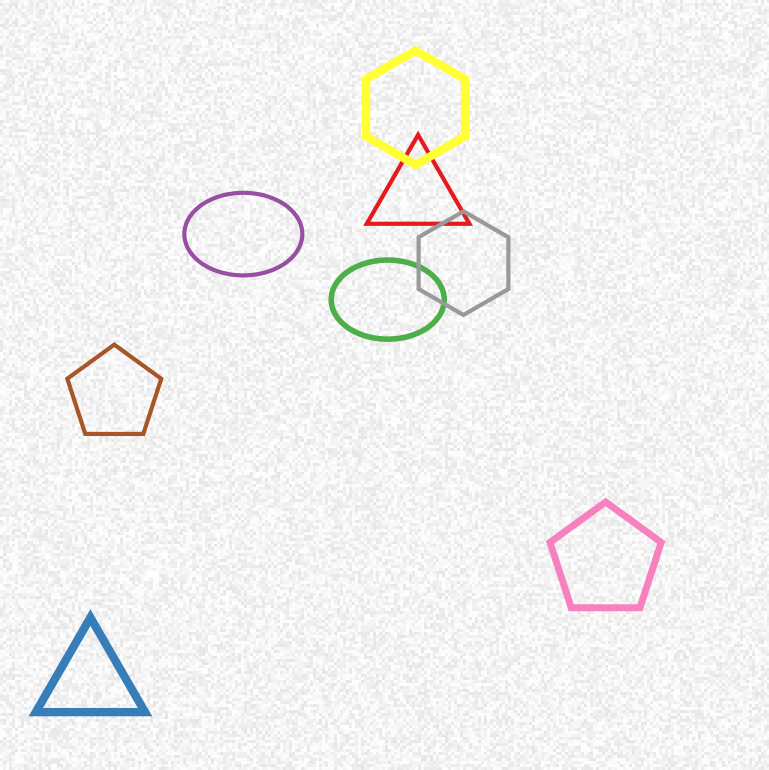[{"shape": "triangle", "thickness": 1.5, "radius": 0.38, "center": [0.543, 0.748]}, {"shape": "triangle", "thickness": 3, "radius": 0.41, "center": [0.117, 0.116]}, {"shape": "oval", "thickness": 2, "radius": 0.37, "center": [0.504, 0.611]}, {"shape": "oval", "thickness": 1.5, "radius": 0.38, "center": [0.316, 0.696]}, {"shape": "hexagon", "thickness": 3, "radius": 0.37, "center": [0.54, 0.86]}, {"shape": "pentagon", "thickness": 1.5, "radius": 0.32, "center": [0.148, 0.488]}, {"shape": "pentagon", "thickness": 2.5, "radius": 0.38, "center": [0.787, 0.272]}, {"shape": "hexagon", "thickness": 1.5, "radius": 0.34, "center": [0.602, 0.658]}]